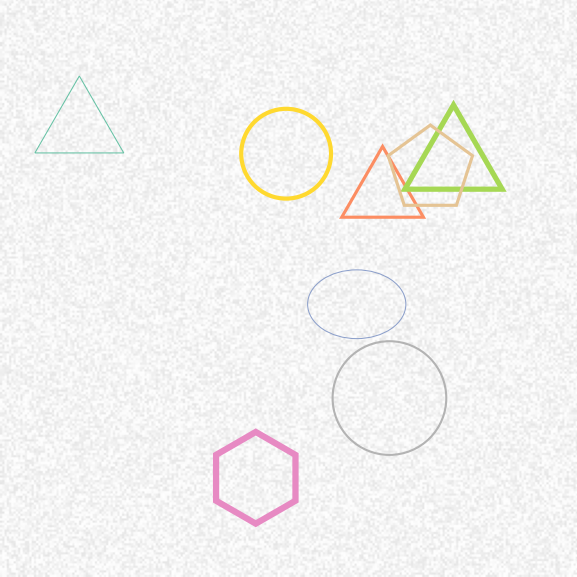[{"shape": "triangle", "thickness": 0.5, "radius": 0.44, "center": [0.137, 0.779]}, {"shape": "triangle", "thickness": 1.5, "radius": 0.41, "center": [0.662, 0.664]}, {"shape": "oval", "thickness": 0.5, "radius": 0.43, "center": [0.618, 0.472]}, {"shape": "hexagon", "thickness": 3, "radius": 0.4, "center": [0.443, 0.172]}, {"shape": "triangle", "thickness": 2.5, "radius": 0.49, "center": [0.785, 0.72]}, {"shape": "circle", "thickness": 2, "radius": 0.39, "center": [0.495, 0.733]}, {"shape": "pentagon", "thickness": 1.5, "radius": 0.38, "center": [0.745, 0.706]}, {"shape": "circle", "thickness": 1, "radius": 0.49, "center": [0.674, 0.31]}]